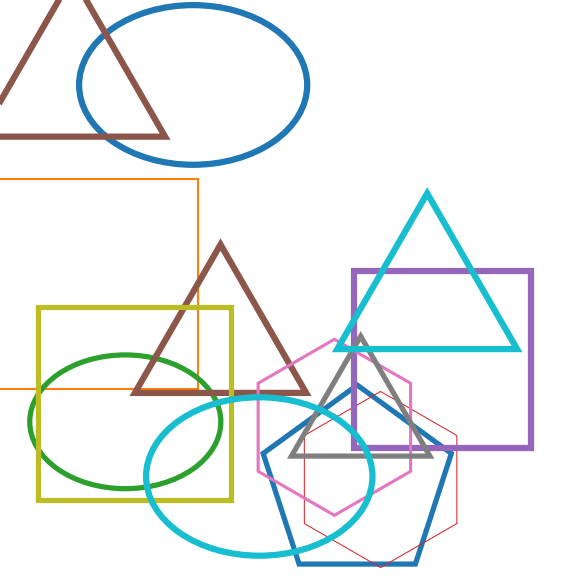[{"shape": "pentagon", "thickness": 2.5, "radius": 0.86, "center": [0.619, 0.161]}, {"shape": "oval", "thickness": 3, "radius": 0.99, "center": [0.334, 0.852]}, {"shape": "square", "thickness": 1, "radius": 0.91, "center": [0.161, 0.507]}, {"shape": "oval", "thickness": 2.5, "radius": 0.83, "center": [0.217, 0.269]}, {"shape": "hexagon", "thickness": 0.5, "radius": 0.76, "center": [0.659, 0.169]}, {"shape": "square", "thickness": 3, "radius": 0.77, "center": [0.766, 0.377]}, {"shape": "triangle", "thickness": 3, "radius": 0.93, "center": [0.126, 0.855]}, {"shape": "triangle", "thickness": 3, "radius": 0.86, "center": [0.382, 0.404]}, {"shape": "hexagon", "thickness": 1.5, "radius": 0.76, "center": [0.579, 0.259]}, {"shape": "triangle", "thickness": 2.5, "radius": 0.69, "center": [0.625, 0.279]}, {"shape": "square", "thickness": 2.5, "radius": 0.83, "center": [0.232, 0.301]}, {"shape": "oval", "thickness": 3, "radius": 0.98, "center": [0.449, 0.174]}, {"shape": "triangle", "thickness": 3, "radius": 0.9, "center": [0.74, 0.485]}]